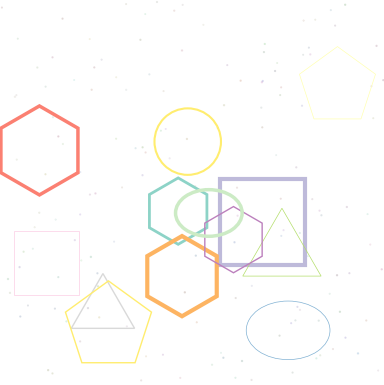[{"shape": "hexagon", "thickness": 2, "radius": 0.43, "center": [0.463, 0.452]}, {"shape": "pentagon", "thickness": 0.5, "radius": 0.52, "center": [0.877, 0.775]}, {"shape": "square", "thickness": 3, "radius": 0.55, "center": [0.683, 0.423]}, {"shape": "hexagon", "thickness": 2.5, "radius": 0.58, "center": [0.102, 0.609]}, {"shape": "oval", "thickness": 0.5, "radius": 0.54, "center": [0.748, 0.142]}, {"shape": "hexagon", "thickness": 3, "radius": 0.52, "center": [0.473, 0.283]}, {"shape": "triangle", "thickness": 0.5, "radius": 0.59, "center": [0.732, 0.342]}, {"shape": "square", "thickness": 0.5, "radius": 0.42, "center": [0.121, 0.317]}, {"shape": "triangle", "thickness": 1, "radius": 0.47, "center": [0.267, 0.195]}, {"shape": "hexagon", "thickness": 1, "radius": 0.43, "center": [0.606, 0.378]}, {"shape": "oval", "thickness": 2.5, "radius": 0.43, "center": [0.542, 0.447]}, {"shape": "circle", "thickness": 1.5, "radius": 0.43, "center": [0.488, 0.632]}, {"shape": "pentagon", "thickness": 1, "radius": 0.59, "center": [0.282, 0.153]}]